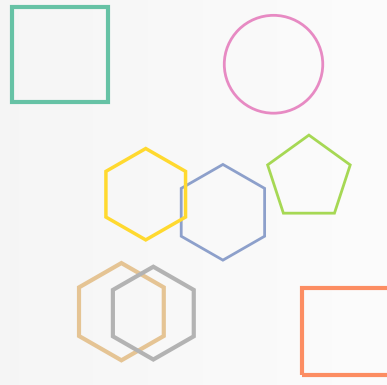[{"shape": "square", "thickness": 3, "radius": 0.62, "center": [0.155, 0.858]}, {"shape": "square", "thickness": 3, "radius": 0.56, "center": [0.893, 0.139]}, {"shape": "hexagon", "thickness": 2, "radius": 0.62, "center": [0.575, 0.449]}, {"shape": "circle", "thickness": 2, "radius": 0.64, "center": [0.706, 0.833]}, {"shape": "pentagon", "thickness": 2, "radius": 0.56, "center": [0.797, 0.537]}, {"shape": "hexagon", "thickness": 2.5, "radius": 0.59, "center": [0.376, 0.496]}, {"shape": "hexagon", "thickness": 3, "radius": 0.63, "center": [0.313, 0.19]}, {"shape": "hexagon", "thickness": 3, "radius": 0.6, "center": [0.396, 0.187]}]